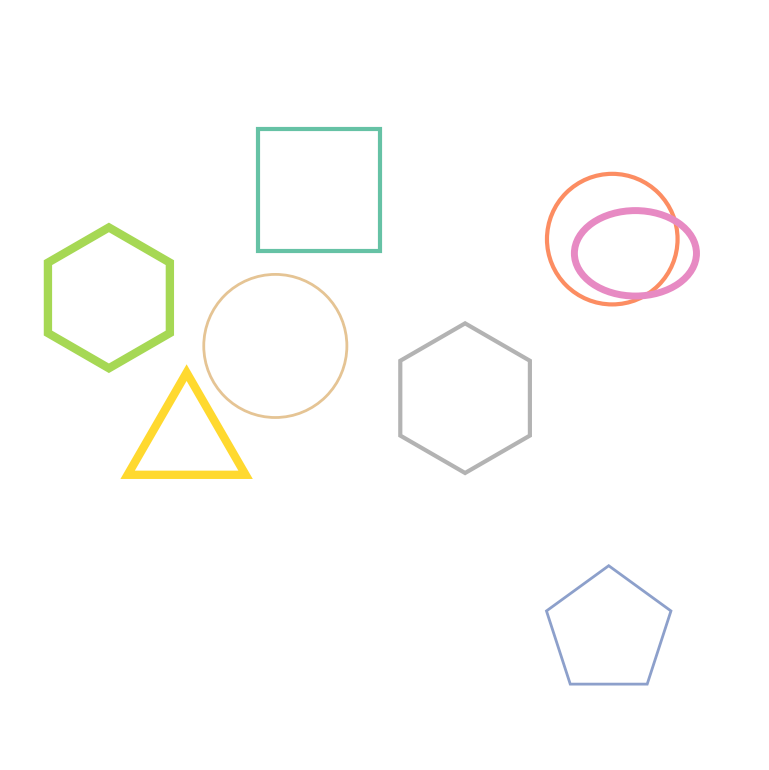[{"shape": "square", "thickness": 1.5, "radius": 0.4, "center": [0.414, 0.754]}, {"shape": "circle", "thickness": 1.5, "radius": 0.42, "center": [0.795, 0.689]}, {"shape": "pentagon", "thickness": 1, "radius": 0.42, "center": [0.791, 0.18]}, {"shape": "oval", "thickness": 2.5, "radius": 0.4, "center": [0.825, 0.671]}, {"shape": "hexagon", "thickness": 3, "radius": 0.46, "center": [0.141, 0.613]}, {"shape": "triangle", "thickness": 3, "radius": 0.44, "center": [0.242, 0.428]}, {"shape": "circle", "thickness": 1, "radius": 0.46, "center": [0.358, 0.551]}, {"shape": "hexagon", "thickness": 1.5, "radius": 0.49, "center": [0.604, 0.483]}]